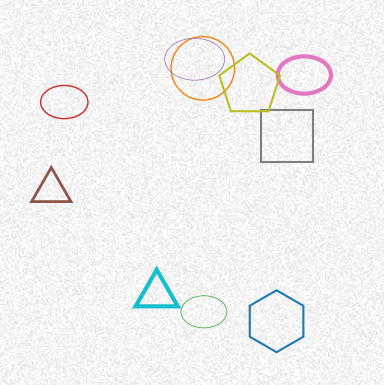[{"shape": "hexagon", "thickness": 1.5, "radius": 0.4, "center": [0.718, 0.166]}, {"shape": "circle", "thickness": 1, "radius": 0.41, "center": [0.527, 0.823]}, {"shape": "oval", "thickness": 0.5, "radius": 0.3, "center": [0.53, 0.19]}, {"shape": "oval", "thickness": 1, "radius": 0.31, "center": [0.167, 0.735]}, {"shape": "oval", "thickness": 0.5, "radius": 0.39, "center": [0.506, 0.846]}, {"shape": "triangle", "thickness": 2, "radius": 0.3, "center": [0.133, 0.506]}, {"shape": "oval", "thickness": 3, "radius": 0.35, "center": [0.79, 0.805]}, {"shape": "square", "thickness": 1.5, "radius": 0.34, "center": [0.745, 0.646]}, {"shape": "pentagon", "thickness": 1.5, "radius": 0.41, "center": [0.649, 0.778]}, {"shape": "triangle", "thickness": 3, "radius": 0.32, "center": [0.407, 0.236]}]